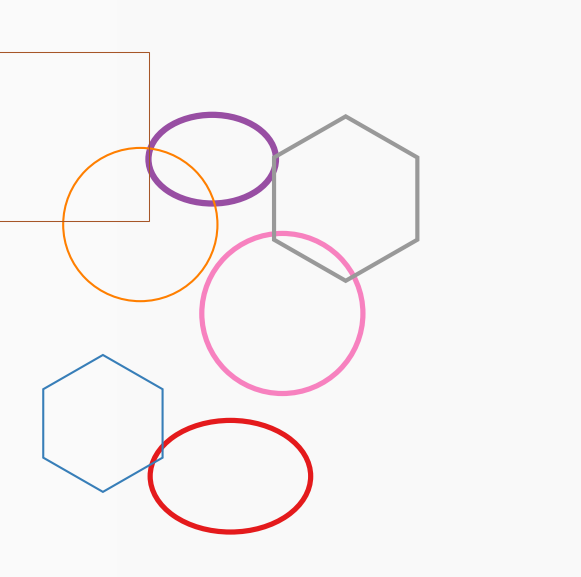[{"shape": "oval", "thickness": 2.5, "radius": 0.69, "center": [0.396, 0.175]}, {"shape": "hexagon", "thickness": 1, "radius": 0.59, "center": [0.177, 0.266]}, {"shape": "oval", "thickness": 3, "radius": 0.55, "center": [0.365, 0.724]}, {"shape": "circle", "thickness": 1, "radius": 0.66, "center": [0.241, 0.61]}, {"shape": "square", "thickness": 0.5, "radius": 0.73, "center": [0.109, 0.763]}, {"shape": "circle", "thickness": 2.5, "radius": 0.69, "center": [0.486, 0.456]}, {"shape": "hexagon", "thickness": 2, "radius": 0.71, "center": [0.595, 0.655]}]